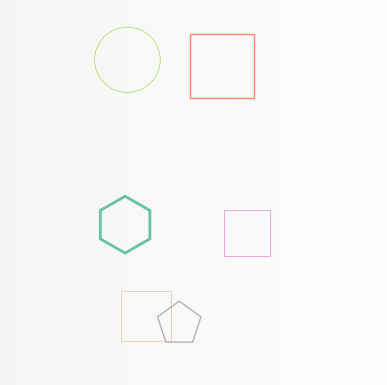[{"shape": "hexagon", "thickness": 2, "radius": 0.37, "center": [0.323, 0.416]}, {"shape": "square", "thickness": 1, "radius": 0.41, "center": [0.573, 0.829]}, {"shape": "square", "thickness": 0.5, "radius": 0.3, "center": [0.637, 0.394]}, {"shape": "circle", "thickness": 0.5, "radius": 0.42, "center": [0.329, 0.845]}, {"shape": "square", "thickness": 0.5, "radius": 0.33, "center": [0.376, 0.179]}, {"shape": "pentagon", "thickness": 1, "radius": 0.29, "center": [0.463, 0.159]}]